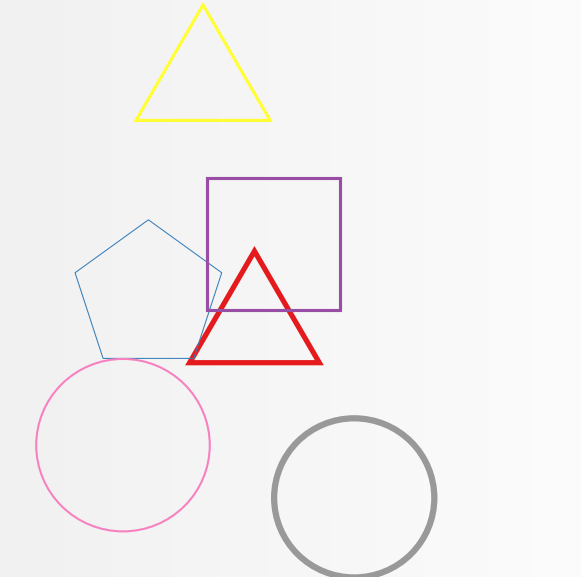[{"shape": "triangle", "thickness": 2.5, "radius": 0.64, "center": [0.438, 0.435]}, {"shape": "pentagon", "thickness": 0.5, "radius": 0.66, "center": [0.255, 0.486]}, {"shape": "square", "thickness": 1.5, "radius": 0.57, "center": [0.471, 0.577]}, {"shape": "triangle", "thickness": 1.5, "radius": 0.67, "center": [0.349, 0.857]}, {"shape": "circle", "thickness": 1, "radius": 0.75, "center": [0.212, 0.228]}, {"shape": "circle", "thickness": 3, "radius": 0.69, "center": [0.609, 0.137]}]